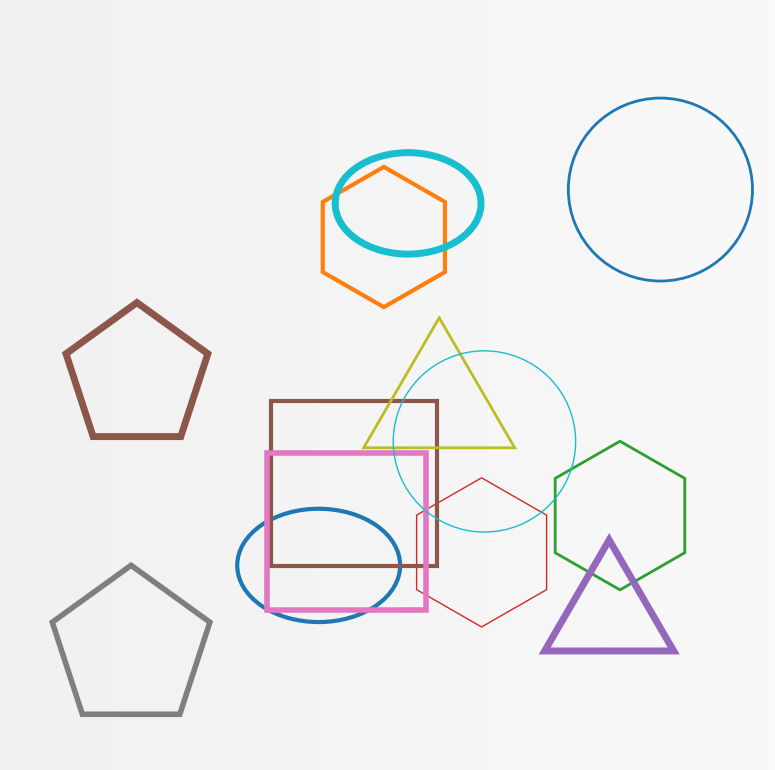[{"shape": "circle", "thickness": 1, "radius": 0.59, "center": [0.852, 0.754]}, {"shape": "oval", "thickness": 1.5, "radius": 0.53, "center": [0.411, 0.266]}, {"shape": "hexagon", "thickness": 1.5, "radius": 0.46, "center": [0.495, 0.692]}, {"shape": "hexagon", "thickness": 1, "radius": 0.48, "center": [0.8, 0.33]}, {"shape": "hexagon", "thickness": 0.5, "radius": 0.48, "center": [0.621, 0.283]}, {"shape": "triangle", "thickness": 2.5, "radius": 0.48, "center": [0.786, 0.203]}, {"shape": "pentagon", "thickness": 2.5, "radius": 0.48, "center": [0.177, 0.511]}, {"shape": "square", "thickness": 1.5, "radius": 0.54, "center": [0.457, 0.372]}, {"shape": "square", "thickness": 2, "radius": 0.51, "center": [0.447, 0.309]}, {"shape": "pentagon", "thickness": 2, "radius": 0.53, "center": [0.169, 0.159]}, {"shape": "triangle", "thickness": 1, "radius": 0.56, "center": [0.567, 0.475]}, {"shape": "circle", "thickness": 0.5, "radius": 0.59, "center": [0.625, 0.427]}, {"shape": "oval", "thickness": 2.5, "radius": 0.47, "center": [0.527, 0.736]}]